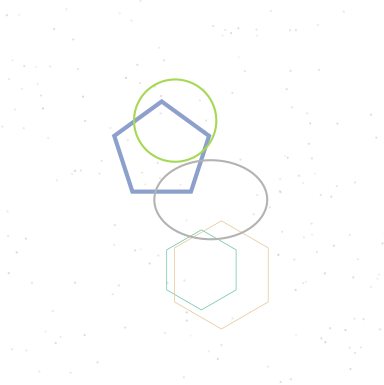[{"shape": "hexagon", "thickness": 0.5, "radius": 0.52, "center": [0.523, 0.299]}, {"shape": "pentagon", "thickness": 3, "radius": 0.65, "center": [0.42, 0.607]}, {"shape": "circle", "thickness": 1.5, "radius": 0.53, "center": [0.455, 0.687]}, {"shape": "hexagon", "thickness": 0.5, "radius": 0.7, "center": [0.575, 0.286]}, {"shape": "oval", "thickness": 1.5, "radius": 0.73, "center": [0.547, 0.481]}]